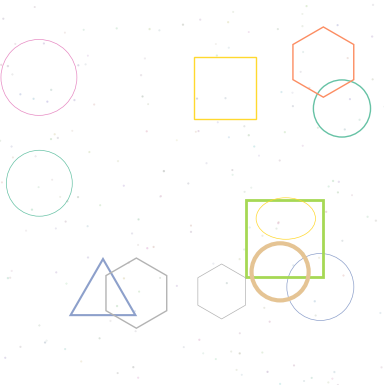[{"shape": "circle", "thickness": 1, "radius": 0.37, "center": [0.888, 0.718]}, {"shape": "circle", "thickness": 0.5, "radius": 0.43, "center": [0.102, 0.524]}, {"shape": "hexagon", "thickness": 1, "radius": 0.46, "center": [0.84, 0.839]}, {"shape": "triangle", "thickness": 1.5, "radius": 0.49, "center": [0.268, 0.23]}, {"shape": "circle", "thickness": 0.5, "radius": 0.44, "center": [0.832, 0.255]}, {"shape": "circle", "thickness": 0.5, "radius": 0.49, "center": [0.101, 0.799]}, {"shape": "square", "thickness": 2, "radius": 0.5, "center": [0.739, 0.38]}, {"shape": "square", "thickness": 1, "radius": 0.4, "center": [0.584, 0.771]}, {"shape": "oval", "thickness": 0.5, "radius": 0.39, "center": [0.742, 0.432]}, {"shape": "circle", "thickness": 3, "radius": 0.37, "center": [0.728, 0.294]}, {"shape": "hexagon", "thickness": 0.5, "radius": 0.36, "center": [0.576, 0.243]}, {"shape": "hexagon", "thickness": 1, "radius": 0.46, "center": [0.354, 0.239]}]